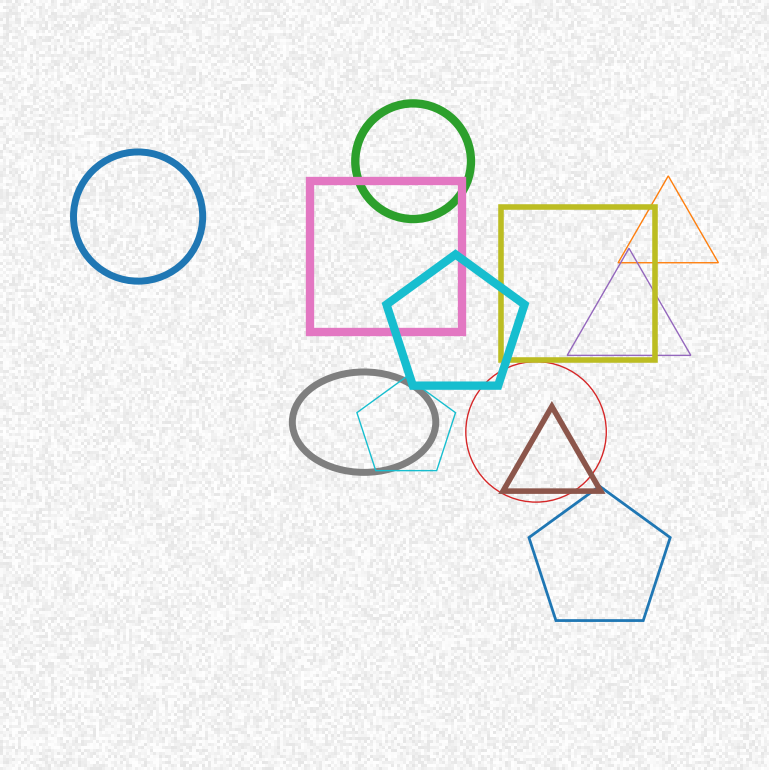[{"shape": "pentagon", "thickness": 1, "radius": 0.48, "center": [0.779, 0.272]}, {"shape": "circle", "thickness": 2.5, "radius": 0.42, "center": [0.179, 0.719]}, {"shape": "triangle", "thickness": 0.5, "radius": 0.38, "center": [0.868, 0.696]}, {"shape": "circle", "thickness": 3, "radius": 0.38, "center": [0.537, 0.791]}, {"shape": "circle", "thickness": 0.5, "radius": 0.46, "center": [0.696, 0.439]}, {"shape": "triangle", "thickness": 0.5, "radius": 0.46, "center": [0.817, 0.585]}, {"shape": "triangle", "thickness": 2, "radius": 0.37, "center": [0.717, 0.399]}, {"shape": "square", "thickness": 3, "radius": 0.49, "center": [0.501, 0.667]}, {"shape": "oval", "thickness": 2.5, "radius": 0.47, "center": [0.473, 0.452]}, {"shape": "square", "thickness": 2, "radius": 0.5, "center": [0.751, 0.632]}, {"shape": "pentagon", "thickness": 3, "radius": 0.47, "center": [0.592, 0.575]}, {"shape": "pentagon", "thickness": 0.5, "radius": 0.34, "center": [0.528, 0.443]}]